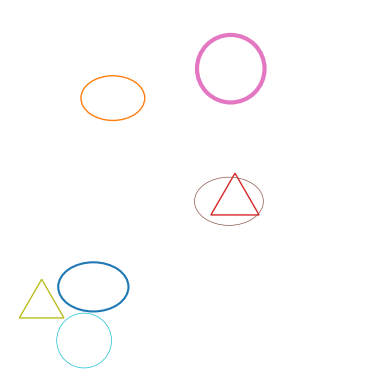[{"shape": "oval", "thickness": 1.5, "radius": 0.46, "center": [0.242, 0.255]}, {"shape": "oval", "thickness": 1, "radius": 0.41, "center": [0.293, 0.745]}, {"shape": "triangle", "thickness": 1, "radius": 0.36, "center": [0.61, 0.478]}, {"shape": "oval", "thickness": 0.5, "radius": 0.45, "center": [0.595, 0.477]}, {"shape": "circle", "thickness": 3, "radius": 0.44, "center": [0.599, 0.822]}, {"shape": "triangle", "thickness": 1, "radius": 0.33, "center": [0.108, 0.208]}, {"shape": "circle", "thickness": 0.5, "radius": 0.36, "center": [0.219, 0.116]}]